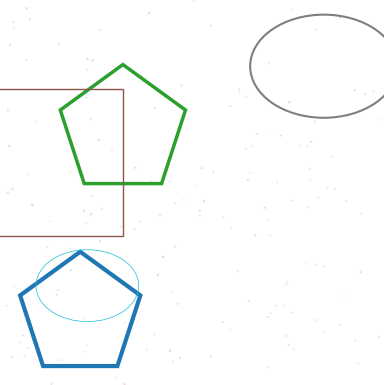[{"shape": "pentagon", "thickness": 3, "radius": 0.82, "center": [0.208, 0.182]}, {"shape": "pentagon", "thickness": 2.5, "radius": 0.85, "center": [0.319, 0.661]}, {"shape": "square", "thickness": 1, "radius": 0.95, "center": [0.129, 0.578]}, {"shape": "oval", "thickness": 1.5, "radius": 0.96, "center": [0.841, 0.828]}, {"shape": "oval", "thickness": 0.5, "radius": 0.67, "center": [0.227, 0.258]}]